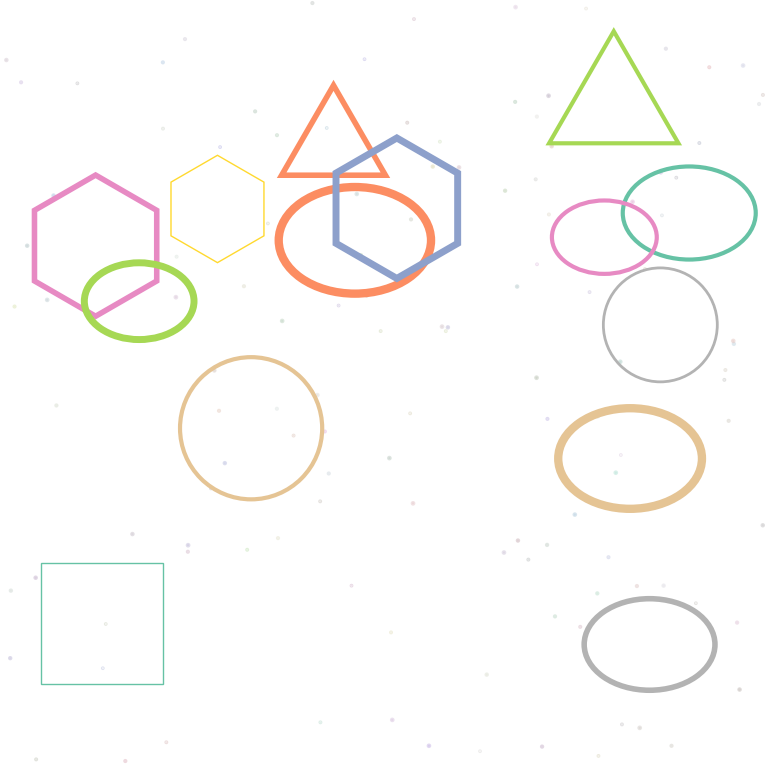[{"shape": "oval", "thickness": 1.5, "radius": 0.43, "center": [0.895, 0.723]}, {"shape": "square", "thickness": 0.5, "radius": 0.39, "center": [0.133, 0.19]}, {"shape": "oval", "thickness": 3, "radius": 0.49, "center": [0.461, 0.688]}, {"shape": "triangle", "thickness": 2, "radius": 0.39, "center": [0.433, 0.811]}, {"shape": "hexagon", "thickness": 2.5, "radius": 0.46, "center": [0.515, 0.73]}, {"shape": "hexagon", "thickness": 2, "radius": 0.46, "center": [0.124, 0.681]}, {"shape": "oval", "thickness": 1.5, "radius": 0.34, "center": [0.785, 0.692]}, {"shape": "triangle", "thickness": 1.5, "radius": 0.48, "center": [0.797, 0.862]}, {"shape": "oval", "thickness": 2.5, "radius": 0.36, "center": [0.181, 0.609]}, {"shape": "hexagon", "thickness": 0.5, "radius": 0.35, "center": [0.282, 0.729]}, {"shape": "circle", "thickness": 1.5, "radius": 0.46, "center": [0.326, 0.444]}, {"shape": "oval", "thickness": 3, "radius": 0.47, "center": [0.818, 0.405]}, {"shape": "oval", "thickness": 2, "radius": 0.42, "center": [0.844, 0.163]}, {"shape": "circle", "thickness": 1, "radius": 0.37, "center": [0.858, 0.578]}]